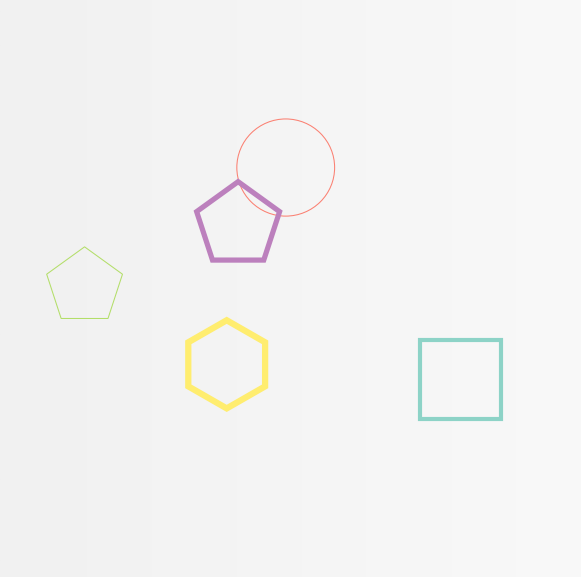[{"shape": "square", "thickness": 2, "radius": 0.34, "center": [0.792, 0.342]}, {"shape": "circle", "thickness": 0.5, "radius": 0.42, "center": [0.492, 0.709]}, {"shape": "pentagon", "thickness": 0.5, "radius": 0.34, "center": [0.145, 0.503]}, {"shape": "pentagon", "thickness": 2.5, "radius": 0.38, "center": [0.41, 0.609]}, {"shape": "hexagon", "thickness": 3, "radius": 0.38, "center": [0.39, 0.368]}]